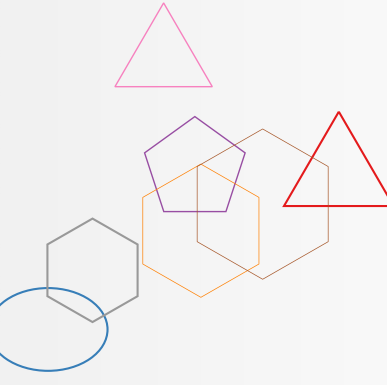[{"shape": "triangle", "thickness": 1.5, "radius": 0.82, "center": [0.874, 0.547]}, {"shape": "oval", "thickness": 1.5, "radius": 0.77, "center": [0.124, 0.144]}, {"shape": "pentagon", "thickness": 1, "radius": 0.68, "center": [0.503, 0.561]}, {"shape": "hexagon", "thickness": 0.5, "radius": 0.87, "center": [0.518, 0.401]}, {"shape": "hexagon", "thickness": 0.5, "radius": 0.98, "center": [0.678, 0.47]}, {"shape": "triangle", "thickness": 1, "radius": 0.73, "center": [0.422, 0.847]}, {"shape": "hexagon", "thickness": 1.5, "radius": 0.67, "center": [0.239, 0.298]}]